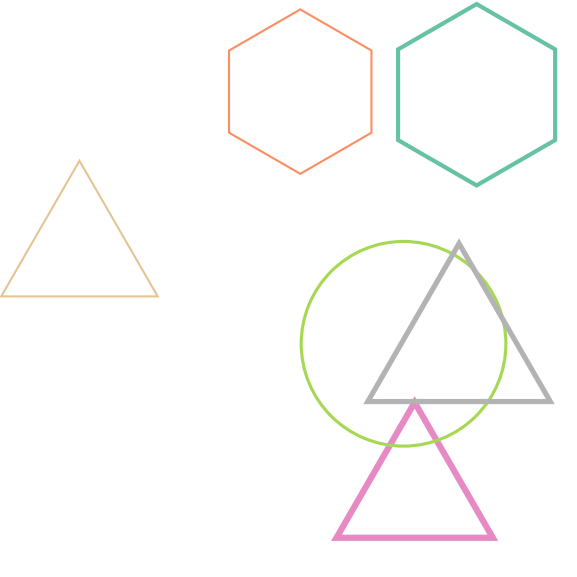[{"shape": "hexagon", "thickness": 2, "radius": 0.79, "center": [0.825, 0.835]}, {"shape": "hexagon", "thickness": 1, "radius": 0.71, "center": [0.52, 0.84]}, {"shape": "triangle", "thickness": 3, "radius": 0.78, "center": [0.718, 0.146]}, {"shape": "circle", "thickness": 1.5, "radius": 0.89, "center": [0.699, 0.404]}, {"shape": "triangle", "thickness": 1, "radius": 0.78, "center": [0.138, 0.564]}, {"shape": "triangle", "thickness": 2.5, "radius": 0.91, "center": [0.795, 0.395]}]